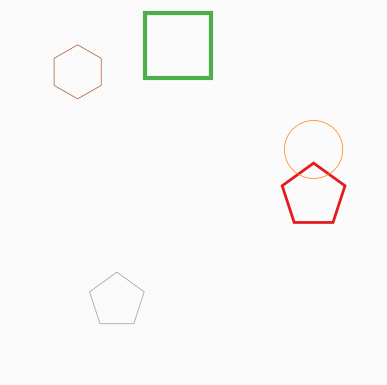[{"shape": "pentagon", "thickness": 2, "radius": 0.43, "center": [0.809, 0.491]}, {"shape": "square", "thickness": 3, "radius": 0.42, "center": [0.459, 0.882]}, {"shape": "circle", "thickness": 0.5, "radius": 0.38, "center": [0.809, 0.612]}, {"shape": "hexagon", "thickness": 0.5, "radius": 0.35, "center": [0.2, 0.813]}, {"shape": "pentagon", "thickness": 0.5, "radius": 0.37, "center": [0.302, 0.219]}]